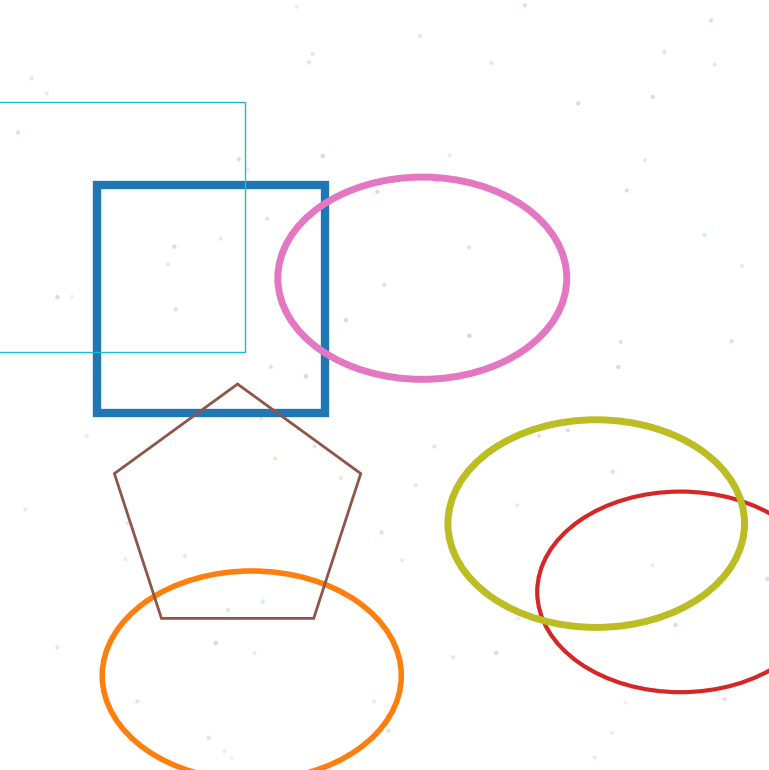[{"shape": "square", "thickness": 3, "radius": 0.74, "center": [0.273, 0.612]}, {"shape": "oval", "thickness": 2, "radius": 0.97, "center": [0.327, 0.123]}, {"shape": "oval", "thickness": 1.5, "radius": 0.93, "center": [0.884, 0.231]}, {"shape": "pentagon", "thickness": 1, "radius": 0.84, "center": [0.309, 0.333]}, {"shape": "oval", "thickness": 2.5, "radius": 0.94, "center": [0.548, 0.639]}, {"shape": "oval", "thickness": 2.5, "radius": 0.96, "center": [0.774, 0.32]}, {"shape": "square", "thickness": 0.5, "radius": 0.81, "center": [0.155, 0.705]}]